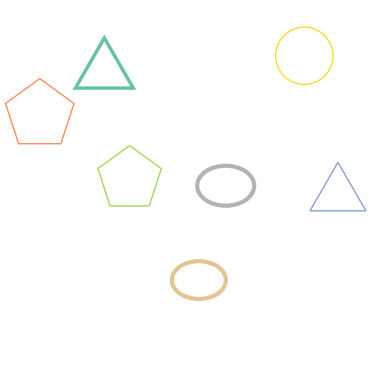[{"shape": "triangle", "thickness": 2.5, "radius": 0.43, "center": [0.271, 0.815]}, {"shape": "pentagon", "thickness": 1, "radius": 0.47, "center": [0.103, 0.702]}, {"shape": "triangle", "thickness": 1, "radius": 0.42, "center": [0.878, 0.494]}, {"shape": "pentagon", "thickness": 1, "radius": 0.43, "center": [0.337, 0.535]}, {"shape": "circle", "thickness": 1, "radius": 0.37, "center": [0.791, 0.855]}, {"shape": "oval", "thickness": 3, "radius": 0.35, "center": [0.517, 0.272]}, {"shape": "oval", "thickness": 3, "radius": 0.37, "center": [0.586, 0.518]}]